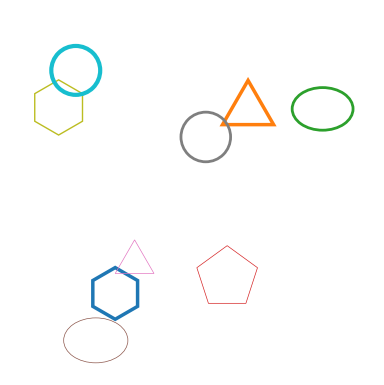[{"shape": "hexagon", "thickness": 2.5, "radius": 0.34, "center": [0.299, 0.238]}, {"shape": "triangle", "thickness": 2.5, "radius": 0.38, "center": [0.644, 0.715]}, {"shape": "oval", "thickness": 2, "radius": 0.4, "center": [0.838, 0.717]}, {"shape": "pentagon", "thickness": 0.5, "radius": 0.41, "center": [0.59, 0.279]}, {"shape": "oval", "thickness": 0.5, "radius": 0.42, "center": [0.249, 0.116]}, {"shape": "triangle", "thickness": 0.5, "radius": 0.29, "center": [0.35, 0.319]}, {"shape": "circle", "thickness": 2, "radius": 0.32, "center": [0.534, 0.644]}, {"shape": "hexagon", "thickness": 1, "radius": 0.36, "center": [0.152, 0.721]}, {"shape": "circle", "thickness": 3, "radius": 0.32, "center": [0.197, 0.817]}]